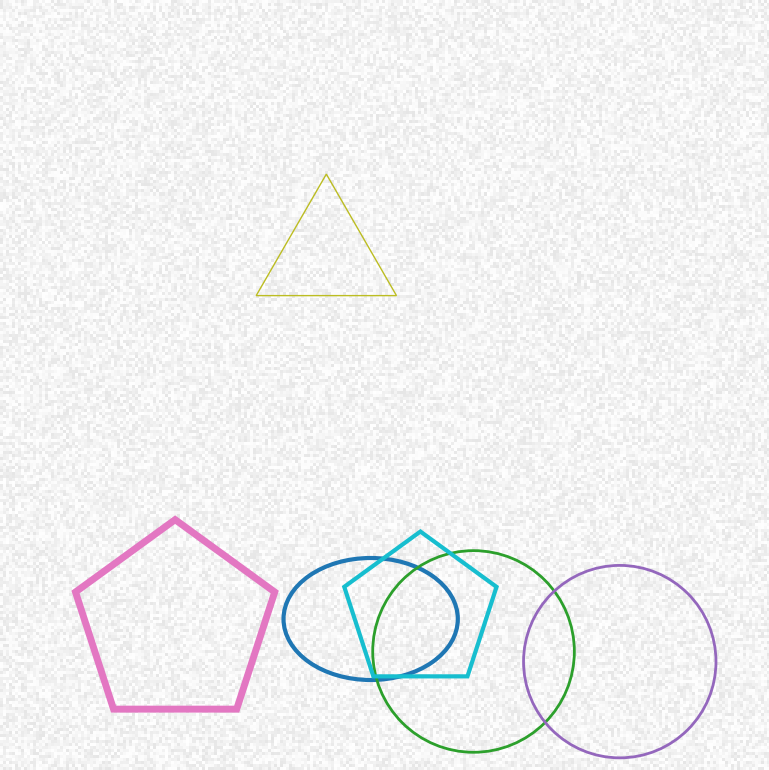[{"shape": "oval", "thickness": 1.5, "radius": 0.57, "center": [0.481, 0.196]}, {"shape": "circle", "thickness": 1, "radius": 0.65, "center": [0.615, 0.154]}, {"shape": "circle", "thickness": 1, "radius": 0.62, "center": [0.805, 0.141]}, {"shape": "pentagon", "thickness": 2.5, "radius": 0.68, "center": [0.227, 0.189]}, {"shape": "triangle", "thickness": 0.5, "radius": 0.53, "center": [0.424, 0.669]}, {"shape": "pentagon", "thickness": 1.5, "radius": 0.52, "center": [0.546, 0.206]}]